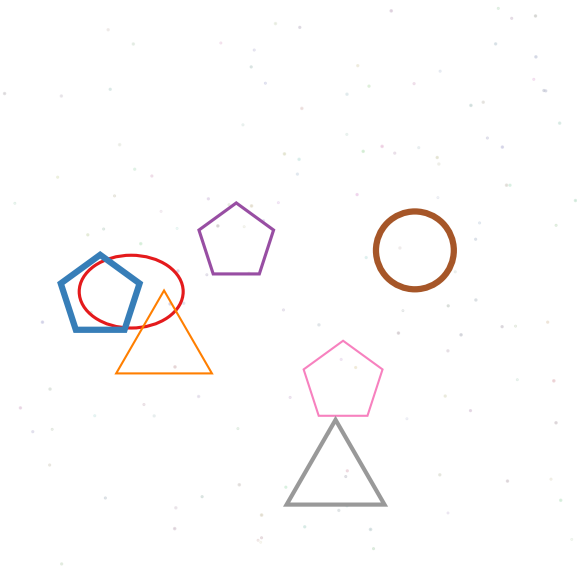[{"shape": "oval", "thickness": 1.5, "radius": 0.45, "center": [0.227, 0.494]}, {"shape": "pentagon", "thickness": 3, "radius": 0.36, "center": [0.173, 0.486]}, {"shape": "pentagon", "thickness": 1.5, "radius": 0.34, "center": [0.409, 0.58]}, {"shape": "triangle", "thickness": 1, "radius": 0.48, "center": [0.284, 0.4]}, {"shape": "circle", "thickness": 3, "radius": 0.34, "center": [0.718, 0.566]}, {"shape": "pentagon", "thickness": 1, "radius": 0.36, "center": [0.594, 0.337]}, {"shape": "triangle", "thickness": 2, "radius": 0.49, "center": [0.581, 0.174]}]